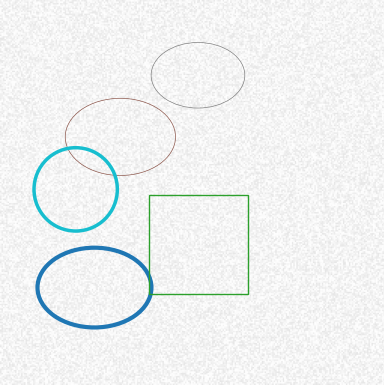[{"shape": "oval", "thickness": 3, "radius": 0.74, "center": [0.245, 0.253]}, {"shape": "square", "thickness": 1, "radius": 0.64, "center": [0.516, 0.366]}, {"shape": "oval", "thickness": 0.5, "radius": 0.72, "center": [0.313, 0.644]}, {"shape": "oval", "thickness": 0.5, "radius": 0.61, "center": [0.514, 0.805]}, {"shape": "circle", "thickness": 2.5, "radius": 0.54, "center": [0.197, 0.508]}]